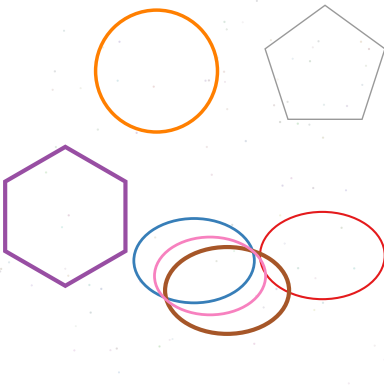[{"shape": "oval", "thickness": 1.5, "radius": 0.81, "center": [0.837, 0.336]}, {"shape": "oval", "thickness": 2, "radius": 0.78, "center": [0.504, 0.323]}, {"shape": "hexagon", "thickness": 3, "radius": 0.9, "center": [0.17, 0.438]}, {"shape": "circle", "thickness": 2.5, "radius": 0.79, "center": [0.407, 0.815]}, {"shape": "oval", "thickness": 3, "radius": 0.81, "center": [0.59, 0.246]}, {"shape": "oval", "thickness": 2, "radius": 0.72, "center": [0.546, 0.283]}, {"shape": "pentagon", "thickness": 1, "radius": 0.82, "center": [0.844, 0.823]}]